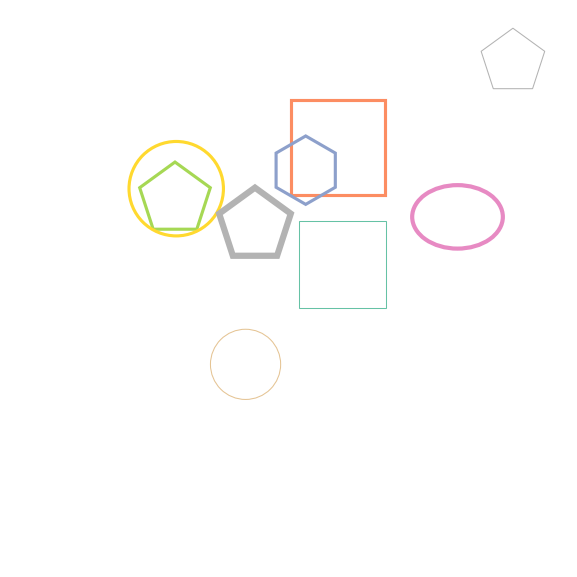[{"shape": "square", "thickness": 0.5, "radius": 0.38, "center": [0.593, 0.541]}, {"shape": "square", "thickness": 1.5, "radius": 0.41, "center": [0.585, 0.743]}, {"shape": "hexagon", "thickness": 1.5, "radius": 0.3, "center": [0.529, 0.704]}, {"shape": "oval", "thickness": 2, "radius": 0.39, "center": [0.792, 0.624]}, {"shape": "pentagon", "thickness": 1.5, "radius": 0.32, "center": [0.303, 0.654]}, {"shape": "circle", "thickness": 1.5, "radius": 0.41, "center": [0.305, 0.672]}, {"shape": "circle", "thickness": 0.5, "radius": 0.3, "center": [0.425, 0.368]}, {"shape": "pentagon", "thickness": 0.5, "radius": 0.29, "center": [0.888, 0.892]}, {"shape": "pentagon", "thickness": 3, "radius": 0.33, "center": [0.442, 0.609]}]